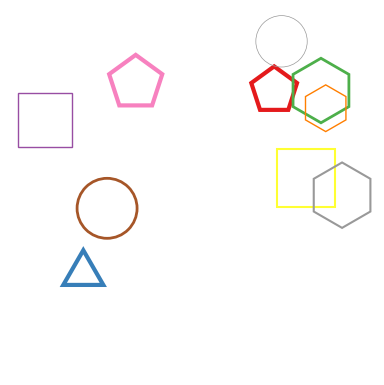[{"shape": "pentagon", "thickness": 3, "radius": 0.31, "center": [0.712, 0.765]}, {"shape": "triangle", "thickness": 3, "radius": 0.3, "center": [0.216, 0.29]}, {"shape": "hexagon", "thickness": 2, "radius": 0.42, "center": [0.834, 0.765]}, {"shape": "square", "thickness": 1, "radius": 0.35, "center": [0.117, 0.688]}, {"shape": "hexagon", "thickness": 1, "radius": 0.3, "center": [0.846, 0.719]}, {"shape": "square", "thickness": 1.5, "radius": 0.37, "center": [0.795, 0.538]}, {"shape": "circle", "thickness": 2, "radius": 0.39, "center": [0.278, 0.459]}, {"shape": "pentagon", "thickness": 3, "radius": 0.36, "center": [0.352, 0.785]}, {"shape": "circle", "thickness": 0.5, "radius": 0.33, "center": [0.731, 0.893]}, {"shape": "hexagon", "thickness": 1.5, "radius": 0.42, "center": [0.888, 0.493]}]